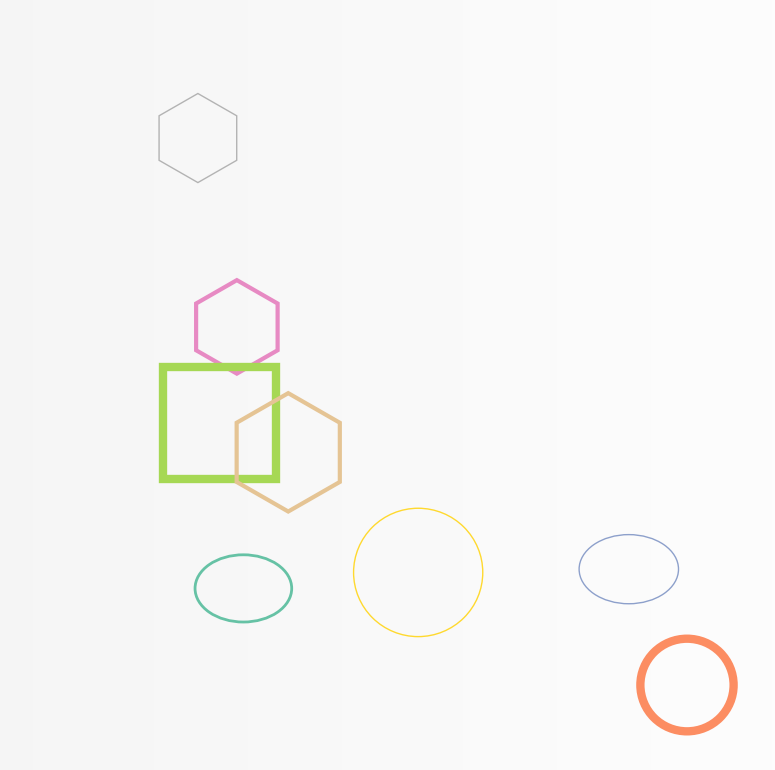[{"shape": "oval", "thickness": 1, "radius": 0.31, "center": [0.314, 0.236]}, {"shape": "circle", "thickness": 3, "radius": 0.3, "center": [0.886, 0.11]}, {"shape": "oval", "thickness": 0.5, "radius": 0.32, "center": [0.811, 0.261]}, {"shape": "hexagon", "thickness": 1.5, "radius": 0.3, "center": [0.306, 0.575]}, {"shape": "square", "thickness": 3, "radius": 0.36, "center": [0.283, 0.451]}, {"shape": "circle", "thickness": 0.5, "radius": 0.42, "center": [0.54, 0.257]}, {"shape": "hexagon", "thickness": 1.5, "radius": 0.38, "center": [0.372, 0.413]}, {"shape": "hexagon", "thickness": 0.5, "radius": 0.29, "center": [0.255, 0.821]}]